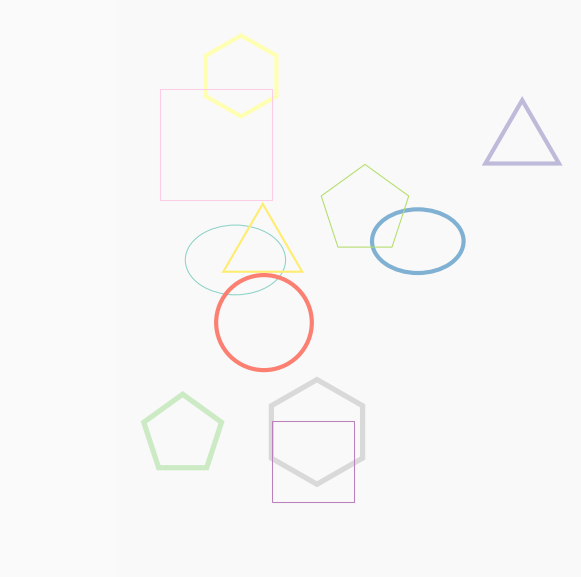[{"shape": "oval", "thickness": 0.5, "radius": 0.43, "center": [0.405, 0.549]}, {"shape": "hexagon", "thickness": 2, "radius": 0.35, "center": [0.415, 0.868]}, {"shape": "triangle", "thickness": 2, "radius": 0.37, "center": [0.898, 0.753]}, {"shape": "circle", "thickness": 2, "radius": 0.41, "center": [0.454, 0.441]}, {"shape": "oval", "thickness": 2, "radius": 0.39, "center": [0.719, 0.581]}, {"shape": "pentagon", "thickness": 0.5, "radius": 0.4, "center": [0.628, 0.635]}, {"shape": "square", "thickness": 0.5, "radius": 0.48, "center": [0.372, 0.749]}, {"shape": "hexagon", "thickness": 2.5, "radius": 0.45, "center": [0.545, 0.251]}, {"shape": "square", "thickness": 0.5, "radius": 0.35, "center": [0.539, 0.2]}, {"shape": "pentagon", "thickness": 2.5, "radius": 0.35, "center": [0.314, 0.246]}, {"shape": "triangle", "thickness": 1, "radius": 0.39, "center": [0.452, 0.568]}]